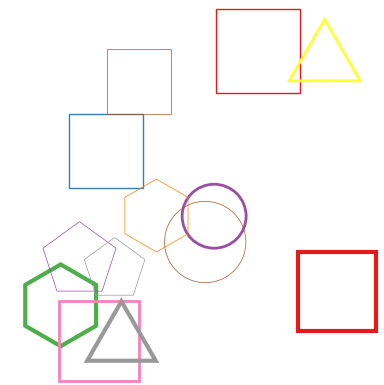[{"shape": "square", "thickness": 3, "radius": 0.51, "center": [0.875, 0.244]}, {"shape": "square", "thickness": 1, "radius": 0.54, "center": [0.671, 0.867]}, {"shape": "square", "thickness": 1, "radius": 0.48, "center": [0.276, 0.608]}, {"shape": "hexagon", "thickness": 3, "radius": 0.53, "center": [0.158, 0.207]}, {"shape": "pentagon", "thickness": 0.5, "radius": 0.5, "center": [0.206, 0.325]}, {"shape": "circle", "thickness": 2, "radius": 0.42, "center": [0.556, 0.438]}, {"shape": "hexagon", "thickness": 0.5, "radius": 0.47, "center": [0.406, 0.44]}, {"shape": "triangle", "thickness": 2, "radius": 0.53, "center": [0.843, 0.843]}, {"shape": "circle", "thickness": 0.5, "radius": 0.53, "center": [0.533, 0.371]}, {"shape": "square", "thickness": 0.5, "radius": 0.42, "center": [0.361, 0.788]}, {"shape": "square", "thickness": 2, "radius": 0.52, "center": [0.256, 0.113]}, {"shape": "pentagon", "thickness": 0.5, "radius": 0.41, "center": [0.298, 0.3]}, {"shape": "triangle", "thickness": 3, "radius": 0.51, "center": [0.315, 0.114]}]